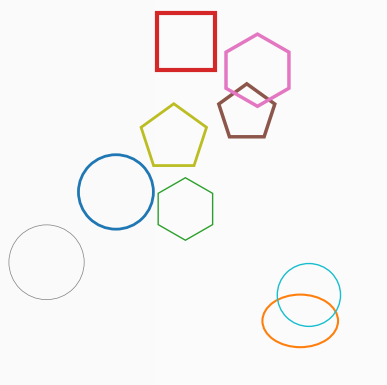[{"shape": "circle", "thickness": 2, "radius": 0.48, "center": [0.299, 0.501]}, {"shape": "oval", "thickness": 1.5, "radius": 0.49, "center": [0.775, 0.167]}, {"shape": "hexagon", "thickness": 1, "radius": 0.41, "center": [0.478, 0.457]}, {"shape": "square", "thickness": 3, "radius": 0.37, "center": [0.48, 0.892]}, {"shape": "pentagon", "thickness": 2.5, "radius": 0.38, "center": [0.637, 0.706]}, {"shape": "hexagon", "thickness": 2.5, "radius": 0.47, "center": [0.664, 0.818]}, {"shape": "circle", "thickness": 0.5, "radius": 0.49, "center": [0.12, 0.319]}, {"shape": "pentagon", "thickness": 2, "radius": 0.44, "center": [0.449, 0.642]}, {"shape": "circle", "thickness": 1, "radius": 0.41, "center": [0.797, 0.234]}]